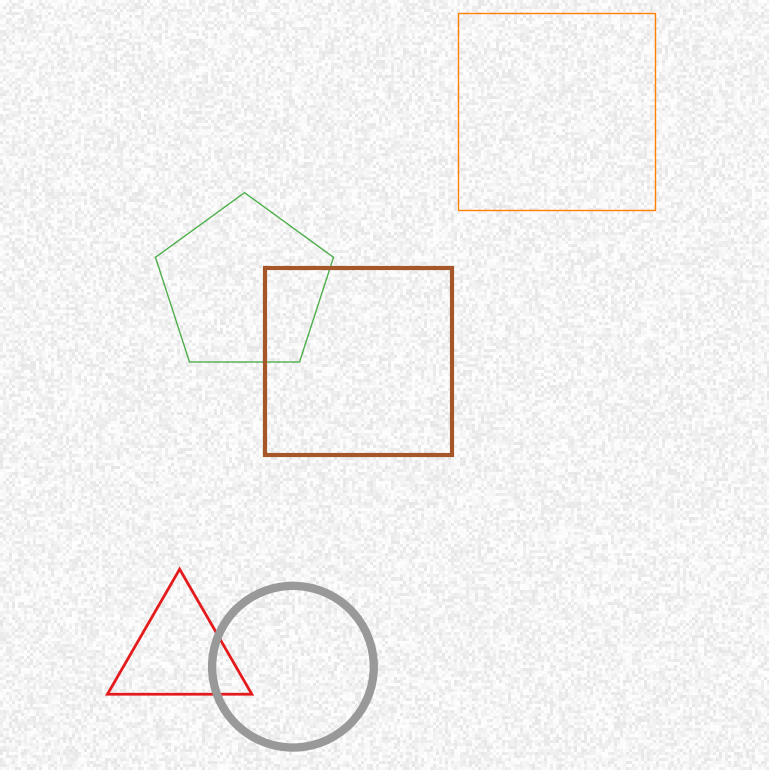[{"shape": "triangle", "thickness": 1, "radius": 0.54, "center": [0.233, 0.153]}, {"shape": "pentagon", "thickness": 0.5, "radius": 0.61, "center": [0.318, 0.628]}, {"shape": "square", "thickness": 0.5, "radius": 0.64, "center": [0.722, 0.855]}, {"shape": "square", "thickness": 1.5, "radius": 0.61, "center": [0.465, 0.53]}, {"shape": "circle", "thickness": 3, "radius": 0.52, "center": [0.38, 0.134]}]